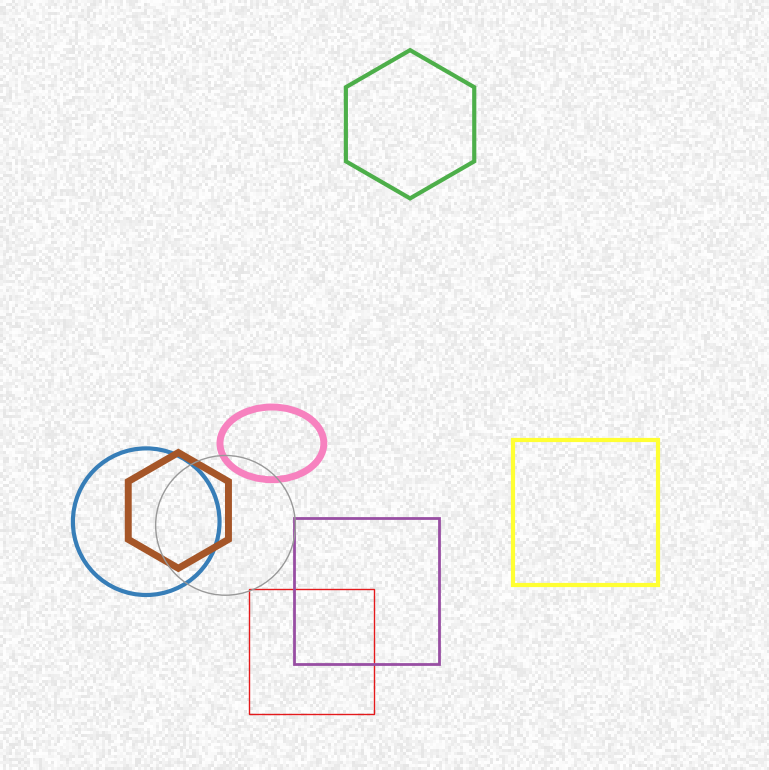[{"shape": "square", "thickness": 0.5, "radius": 0.4, "center": [0.405, 0.154]}, {"shape": "circle", "thickness": 1.5, "radius": 0.48, "center": [0.19, 0.322]}, {"shape": "hexagon", "thickness": 1.5, "radius": 0.48, "center": [0.533, 0.839]}, {"shape": "square", "thickness": 1, "radius": 0.47, "center": [0.476, 0.232]}, {"shape": "square", "thickness": 1.5, "radius": 0.47, "center": [0.76, 0.334]}, {"shape": "hexagon", "thickness": 2.5, "radius": 0.38, "center": [0.232, 0.337]}, {"shape": "oval", "thickness": 2.5, "radius": 0.34, "center": [0.353, 0.424]}, {"shape": "circle", "thickness": 0.5, "radius": 0.45, "center": [0.293, 0.318]}]